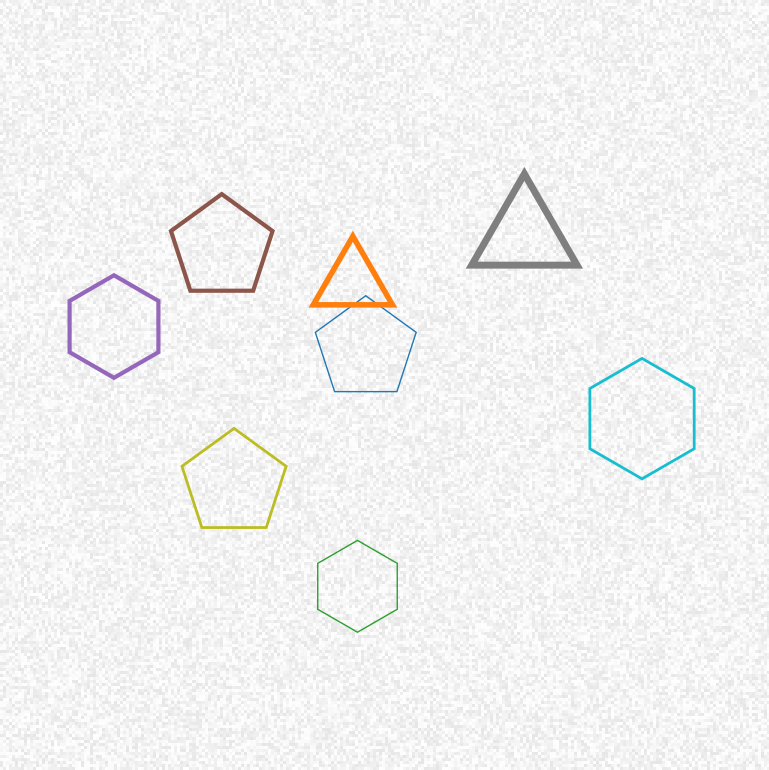[{"shape": "pentagon", "thickness": 0.5, "radius": 0.34, "center": [0.475, 0.547]}, {"shape": "triangle", "thickness": 2, "radius": 0.3, "center": [0.458, 0.634]}, {"shape": "hexagon", "thickness": 0.5, "radius": 0.3, "center": [0.464, 0.239]}, {"shape": "hexagon", "thickness": 1.5, "radius": 0.33, "center": [0.148, 0.576]}, {"shape": "pentagon", "thickness": 1.5, "radius": 0.35, "center": [0.288, 0.679]}, {"shape": "triangle", "thickness": 2.5, "radius": 0.4, "center": [0.681, 0.695]}, {"shape": "pentagon", "thickness": 1, "radius": 0.36, "center": [0.304, 0.372]}, {"shape": "hexagon", "thickness": 1, "radius": 0.39, "center": [0.834, 0.456]}]